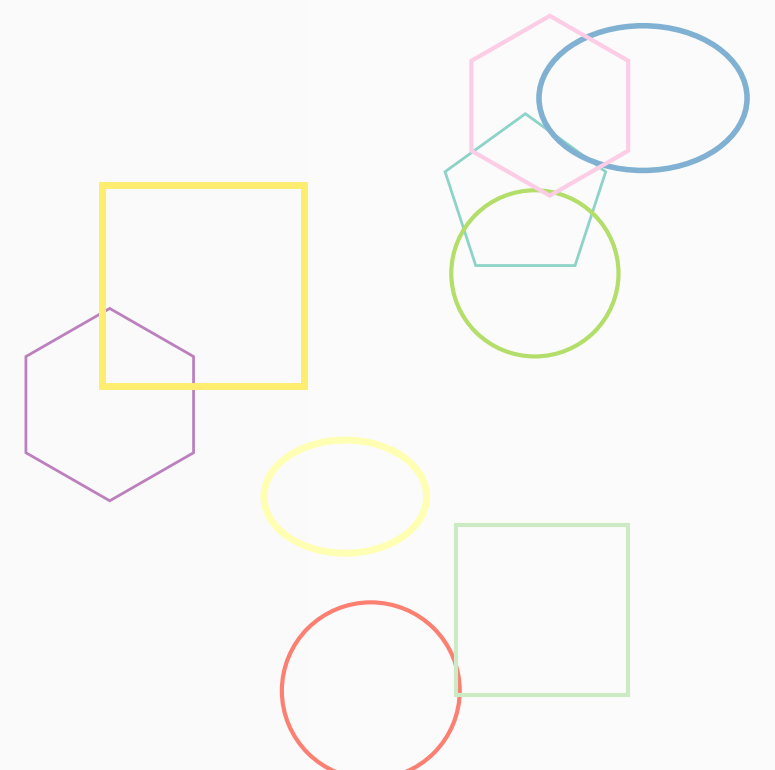[{"shape": "pentagon", "thickness": 1, "radius": 0.54, "center": [0.678, 0.743]}, {"shape": "oval", "thickness": 2.5, "radius": 0.52, "center": [0.445, 0.355]}, {"shape": "circle", "thickness": 1.5, "radius": 0.57, "center": [0.478, 0.103]}, {"shape": "oval", "thickness": 2, "radius": 0.67, "center": [0.83, 0.873]}, {"shape": "circle", "thickness": 1.5, "radius": 0.54, "center": [0.69, 0.645]}, {"shape": "hexagon", "thickness": 1.5, "radius": 0.58, "center": [0.709, 0.863]}, {"shape": "hexagon", "thickness": 1, "radius": 0.62, "center": [0.142, 0.475]}, {"shape": "square", "thickness": 1.5, "radius": 0.55, "center": [0.699, 0.208]}, {"shape": "square", "thickness": 2.5, "radius": 0.65, "center": [0.262, 0.63]}]